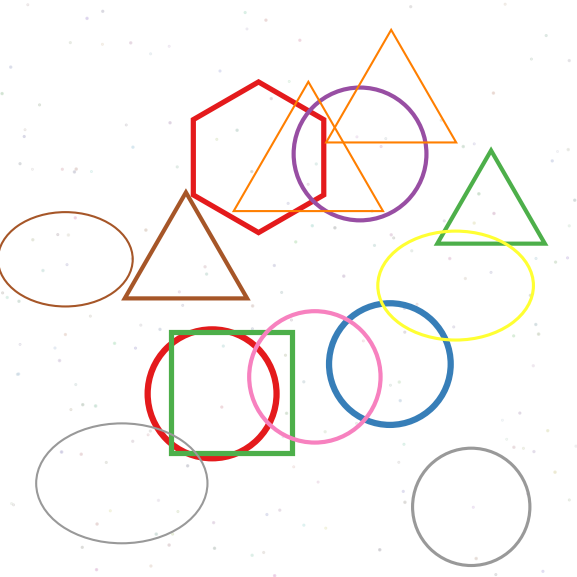[{"shape": "hexagon", "thickness": 2.5, "radius": 0.65, "center": [0.448, 0.727]}, {"shape": "circle", "thickness": 3, "radius": 0.56, "center": [0.367, 0.317]}, {"shape": "circle", "thickness": 3, "radius": 0.53, "center": [0.675, 0.369]}, {"shape": "triangle", "thickness": 2, "radius": 0.54, "center": [0.85, 0.631]}, {"shape": "square", "thickness": 2.5, "radius": 0.52, "center": [0.4, 0.319]}, {"shape": "circle", "thickness": 2, "radius": 0.57, "center": [0.623, 0.733]}, {"shape": "triangle", "thickness": 1, "radius": 0.75, "center": [0.534, 0.708]}, {"shape": "triangle", "thickness": 1, "radius": 0.65, "center": [0.677, 0.817]}, {"shape": "oval", "thickness": 1.5, "radius": 0.67, "center": [0.789, 0.505]}, {"shape": "triangle", "thickness": 2, "radius": 0.61, "center": [0.322, 0.544]}, {"shape": "oval", "thickness": 1, "radius": 0.58, "center": [0.113, 0.55]}, {"shape": "circle", "thickness": 2, "radius": 0.57, "center": [0.545, 0.347]}, {"shape": "oval", "thickness": 1, "radius": 0.74, "center": [0.211, 0.162]}, {"shape": "circle", "thickness": 1.5, "radius": 0.51, "center": [0.816, 0.121]}]